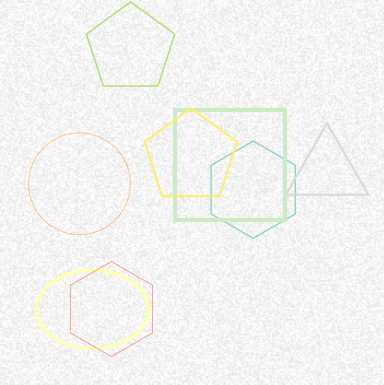[{"shape": "hexagon", "thickness": 1, "radius": 0.63, "center": [0.658, 0.507]}, {"shape": "oval", "thickness": 2.5, "radius": 0.72, "center": [0.24, 0.196]}, {"shape": "hexagon", "thickness": 0.5, "radius": 0.62, "center": [0.289, 0.197]}, {"shape": "circle", "thickness": 0.5, "radius": 0.66, "center": [0.206, 0.523]}, {"shape": "pentagon", "thickness": 1, "radius": 0.6, "center": [0.339, 0.874]}, {"shape": "triangle", "thickness": 1.5, "radius": 0.62, "center": [0.85, 0.556]}, {"shape": "square", "thickness": 3, "radius": 0.71, "center": [0.597, 0.571]}, {"shape": "pentagon", "thickness": 1.5, "radius": 0.63, "center": [0.496, 0.593]}]